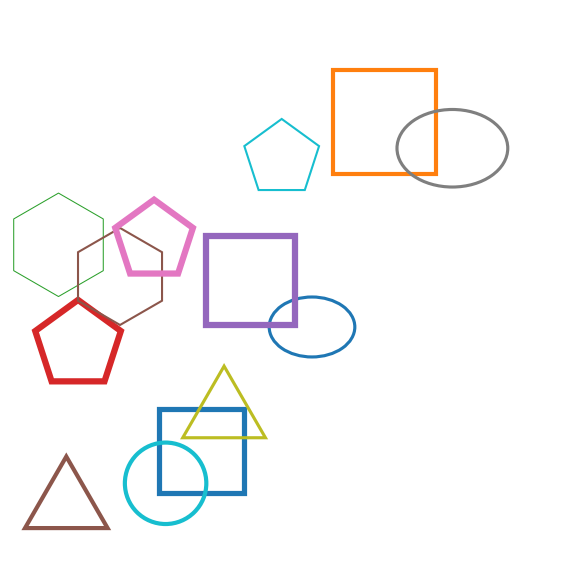[{"shape": "square", "thickness": 2.5, "radius": 0.37, "center": [0.348, 0.218]}, {"shape": "oval", "thickness": 1.5, "radius": 0.37, "center": [0.54, 0.433]}, {"shape": "square", "thickness": 2, "radius": 0.45, "center": [0.666, 0.788]}, {"shape": "hexagon", "thickness": 0.5, "radius": 0.45, "center": [0.101, 0.575]}, {"shape": "pentagon", "thickness": 3, "radius": 0.39, "center": [0.135, 0.402]}, {"shape": "square", "thickness": 3, "radius": 0.39, "center": [0.433, 0.513]}, {"shape": "triangle", "thickness": 2, "radius": 0.41, "center": [0.115, 0.126]}, {"shape": "hexagon", "thickness": 1, "radius": 0.42, "center": [0.208, 0.52]}, {"shape": "pentagon", "thickness": 3, "radius": 0.35, "center": [0.267, 0.583]}, {"shape": "oval", "thickness": 1.5, "radius": 0.48, "center": [0.783, 0.742]}, {"shape": "triangle", "thickness": 1.5, "radius": 0.41, "center": [0.388, 0.282]}, {"shape": "circle", "thickness": 2, "radius": 0.35, "center": [0.287, 0.162]}, {"shape": "pentagon", "thickness": 1, "radius": 0.34, "center": [0.488, 0.725]}]